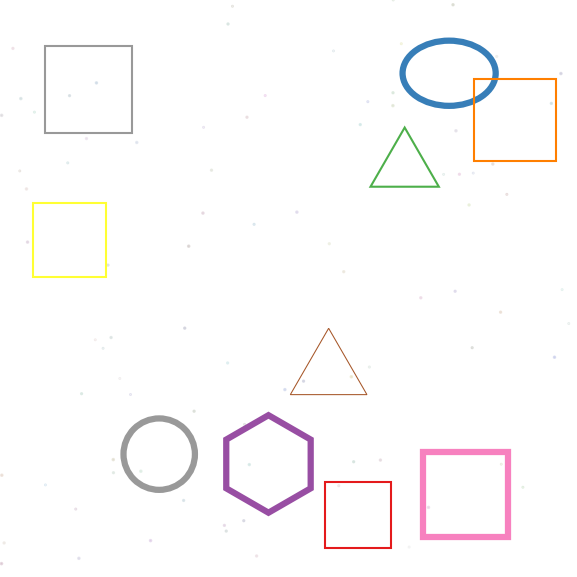[{"shape": "square", "thickness": 1, "radius": 0.29, "center": [0.619, 0.107]}, {"shape": "oval", "thickness": 3, "radius": 0.4, "center": [0.778, 0.872]}, {"shape": "triangle", "thickness": 1, "radius": 0.34, "center": [0.701, 0.71]}, {"shape": "hexagon", "thickness": 3, "radius": 0.42, "center": [0.465, 0.196]}, {"shape": "square", "thickness": 1, "radius": 0.36, "center": [0.892, 0.792]}, {"shape": "square", "thickness": 1, "radius": 0.32, "center": [0.121, 0.584]}, {"shape": "triangle", "thickness": 0.5, "radius": 0.38, "center": [0.569, 0.354]}, {"shape": "square", "thickness": 3, "radius": 0.37, "center": [0.806, 0.143]}, {"shape": "square", "thickness": 1, "radius": 0.38, "center": [0.153, 0.844]}, {"shape": "circle", "thickness": 3, "radius": 0.31, "center": [0.276, 0.213]}]